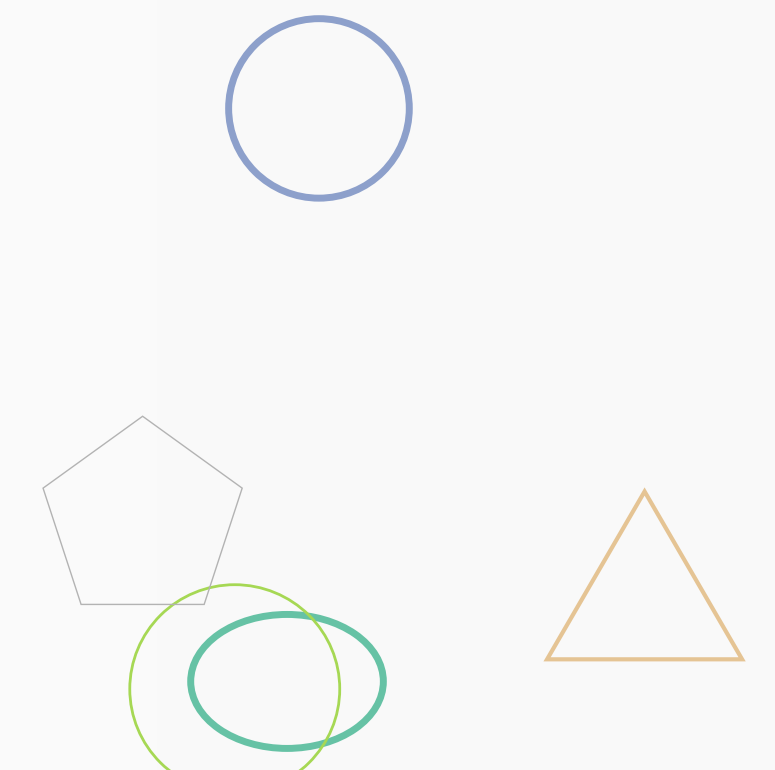[{"shape": "oval", "thickness": 2.5, "radius": 0.62, "center": [0.37, 0.115]}, {"shape": "circle", "thickness": 2.5, "radius": 0.58, "center": [0.412, 0.859]}, {"shape": "circle", "thickness": 1, "radius": 0.68, "center": [0.303, 0.105]}, {"shape": "triangle", "thickness": 1.5, "radius": 0.73, "center": [0.832, 0.216]}, {"shape": "pentagon", "thickness": 0.5, "radius": 0.68, "center": [0.184, 0.324]}]